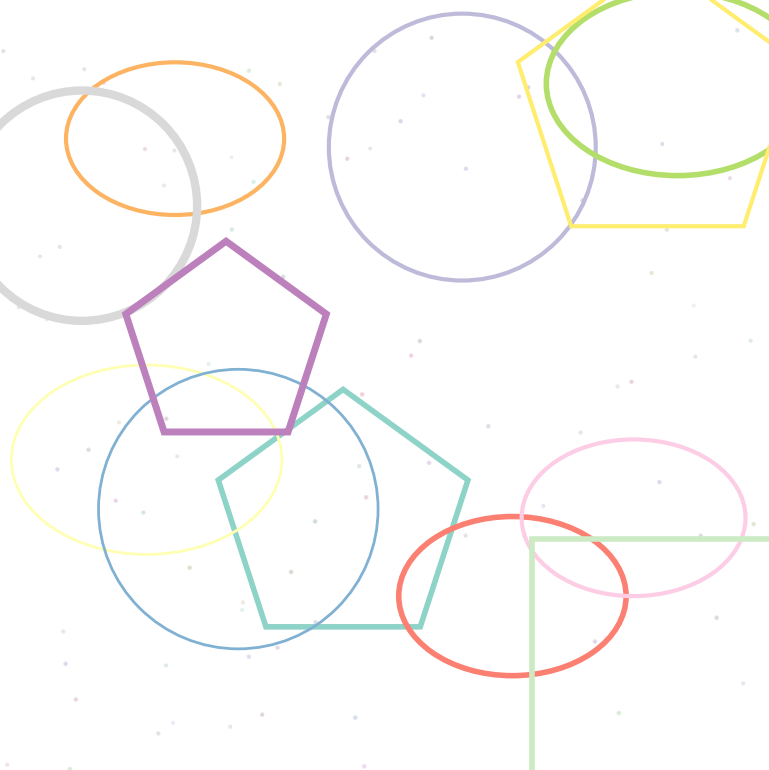[{"shape": "pentagon", "thickness": 2, "radius": 0.85, "center": [0.446, 0.324]}, {"shape": "oval", "thickness": 1, "radius": 0.88, "center": [0.19, 0.403]}, {"shape": "circle", "thickness": 1.5, "radius": 0.87, "center": [0.6, 0.809]}, {"shape": "oval", "thickness": 2, "radius": 0.74, "center": [0.665, 0.226]}, {"shape": "circle", "thickness": 1, "radius": 0.91, "center": [0.309, 0.339]}, {"shape": "oval", "thickness": 1.5, "radius": 0.71, "center": [0.227, 0.82]}, {"shape": "oval", "thickness": 2, "radius": 0.85, "center": [0.88, 0.891]}, {"shape": "oval", "thickness": 1.5, "radius": 0.73, "center": [0.823, 0.328]}, {"shape": "circle", "thickness": 3, "radius": 0.75, "center": [0.106, 0.733]}, {"shape": "pentagon", "thickness": 2.5, "radius": 0.68, "center": [0.294, 0.55]}, {"shape": "square", "thickness": 2, "radius": 0.86, "center": [0.863, 0.127]}, {"shape": "pentagon", "thickness": 1.5, "radius": 0.95, "center": [0.854, 0.86]}]